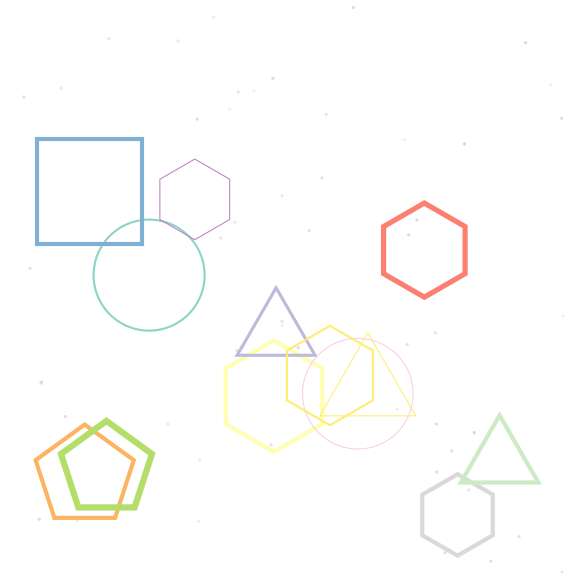[{"shape": "circle", "thickness": 1, "radius": 0.48, "center": [0.258, 0.523]}, {"shape": "hexagon", "thickness": 2, "radius": 0.48, "center": [0.474, 0.313]}, {"shape": "triangle", "thickness": 1.5, "radius": 0.39, "center": [0.478, 0.423]}, {"shape": "hexagon", "thickness": 2.5, "radius": 0.41, "center": [0.735, 0.566]}, {"shape": "square", "thickness": 2, "radius": 0.46, "center": [0.155, 0.667]}, {"shape": "pentagon", "thickness": 2, "radius": 0.45, "center": [0.147, 0.175]}, {"shape": "pentagon", "thickness": 3, "radius": 0.41, "center": [0.184, 0.187]}, {"shape": "circle", "thickness": 0.5, "radius": 0.48, "center": [0.62, 0.317]}, {"shape": "hexagon", "thickness": 2, "radius": 0.35, "center": [0.792, 0.107]}, {"shape": "hexagon", "thickness": 0.5, "radius": 0.35, "center": [0.337, 0.654]}, {"shape": "triangle", "thickness": 2, "radius": 0.39, "center": [0.865, 0.202]}, {"shape": "triangle", "thickness": 0.5, "radius": 0.48, "center": [0.637, 0.327]}, {"shape": "hexagon", "thickness": 1, "radius": 0.43, "center": [0.571, 0.349]}]